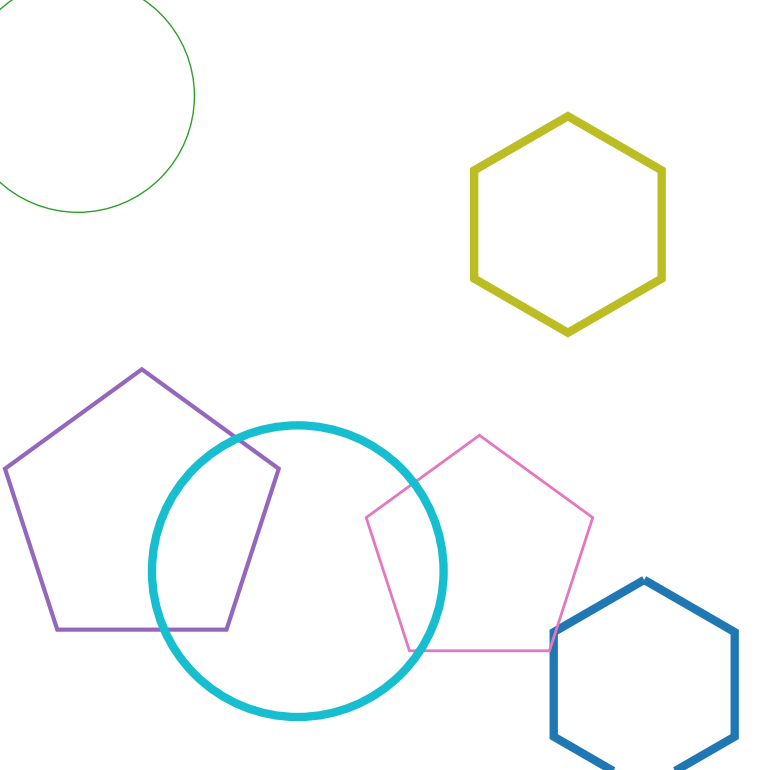[{"shape": "hexagon", "thickness": 3, "radius": 0.68, "center": [0.837, 0.111]}, {"shape": "circle", "thickness": 0.5, "radius": 0.76, "center": [0.101, 0.875]}, {"shape": "pentagon", "thickness": 1.5, "radius": 0.93, "center": [0.184, 0.333]}, {"shape": "pentagon", "thickness": 1, "radius": 0.77, "center": [0.623, 0.28]}, {"shape": "hexagon", "thickness": 3, "radius": 0.7, "center": [0.738, 0.708]}, {"shape": "circle", "thickness": 3, "radius": 0.95, "center": [0.387, 0.258]}]